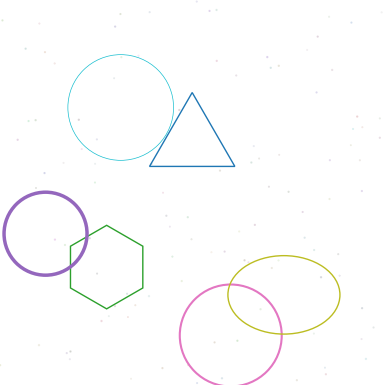[{"shape": "triangle", "thickness": 1, "radius": 0.64, "center": [0.499, 0.632]}, {"shape": "hexagon", "thickness": 1, "radius": 0.54, "center": [0.277, 0.306]}, {"shape": "circle", "thickness": 2.5, "radius": 0.54, "center": [0.118, 0.393]}, {"shape": "circle", "thickness": 1.5, "radius": 0.66, "center": [0.599, 0.129]}, {"shape": "oval", "thickness": 1, "radius": 0.73, "center": [0.737, 0.234]}, {"shape": "circle", "thickness": 0.5, "radius": 0.69, "center": [0.314, 0.721]}]